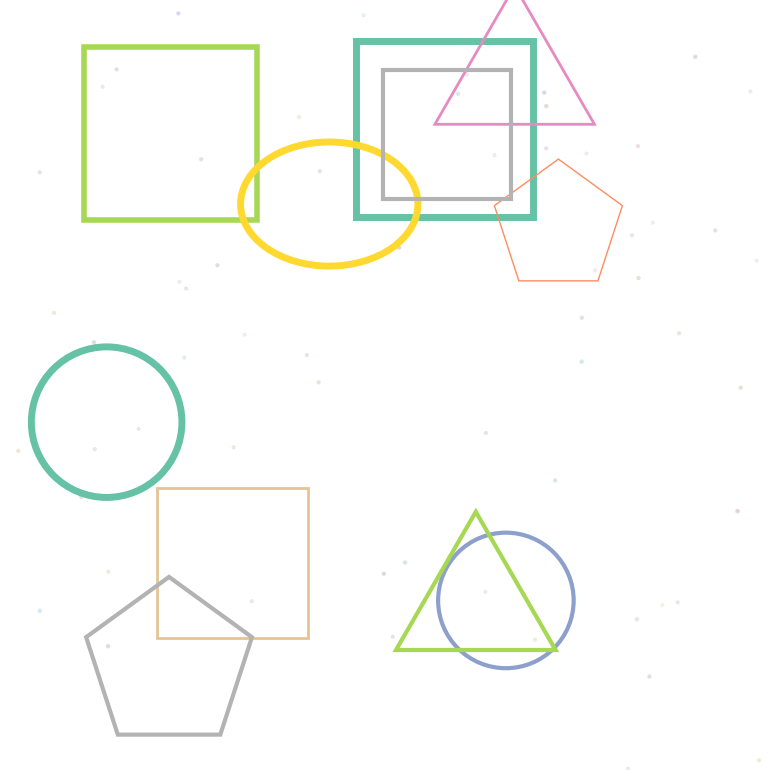[{"shape": "circle", "thickness": 2.5, "radius": 0.49, "center": [0.138, 0.452]}, {"shape": "square", "thickness": 2.5, "radius": 0.57, "center": [0.577, 0.832]}, {"shape": "pentagon", "thickness": 0.5, "radius": 0.44, "center": [0.725, 0.706]}, {"shape": "circle", "thickness": 1.5, "radius": 0.44, "center": [0.657, 0.22]}, {"shape": "triangle", "thickness": 1, "radius": 0.6, "center": [0.668, 0.898]}, {"shape": "square", "thickness": 2, "radius": 0.56, "center": [0.222, 0.826]}, {"shape": "triangle", "thickness": 1.5, "radius": 0.6, "center": [0.618, 0.216]}, {"shape": "oval", "thickness": 2.5, "radius": 0.58, "center": [0.428, 0.735]}, {"shape": "square", "thickness": 1, "radius": 0.49, "center": [0.302, 0.269]}, {"shape": "pentagon", "thickness": 1.5, "radius": 0.57, "center": [0.22, 0.138]}, {"shape": "square", "thickness": 1.5, "radius": 0.42, "center": [0.581, 0.825]}]